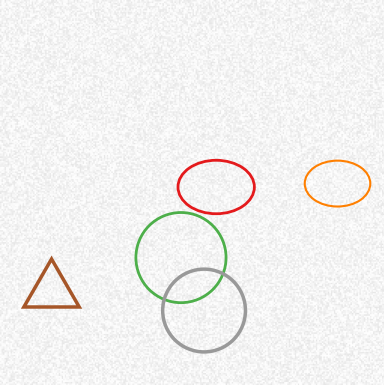[{"shape": "oval", "thickness": 2, "radius": 0.5, "center": [0.561, 0.514]}, {"shape": "circle", "thickness": 2, "radius": 0.59, "center": [0.47, 0.331]}, {"shape": "oval", "thickness": 1.5, "radius": 0.43, "center": [0.877, 0.523]}, {"shape": "triangle", "thickness": 2.5, "radius": 0.42, "center": [0.134, 0.244]}, {"shape": "circle", "thickness": 2.5, "radius": 0.54, "center": [0.53, 0.193]}]